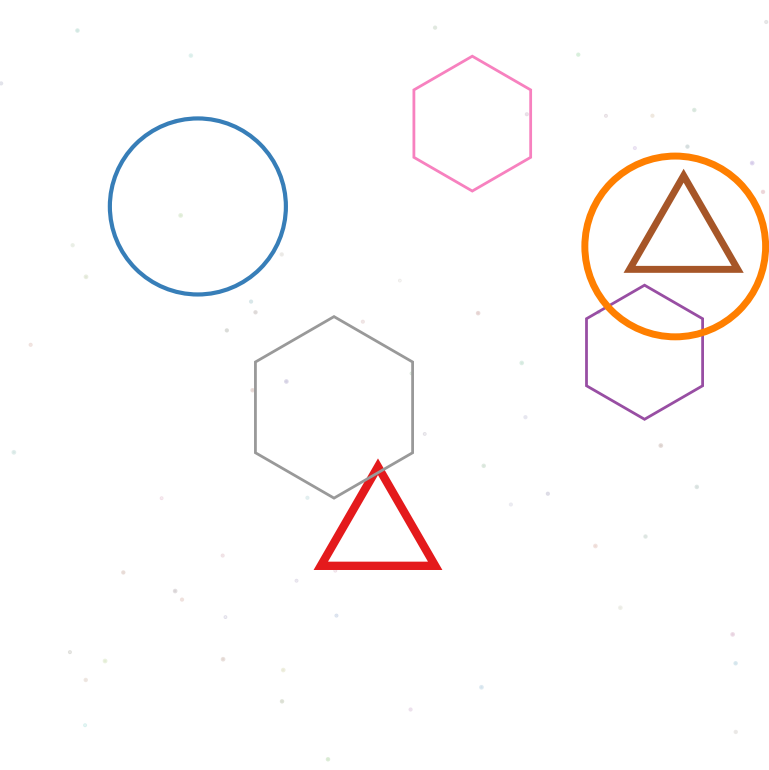[{"shape": "triangle", "thickness": 3, "radius": 0.43, "center": [0.491, 0.308]}, {"shape": "circle", "thickness": 1.5, "radius": 0.57, "center": [0.257, 0.732]}, {"shape": "hexagon", "thickness": 1, "radius": 0.44, "center": [0.837, 0.543]}, {"shape": "circle", "thickness": 2.5, "radius": 0.59, "center": [0.877, 0.68]}, {"shape": "triangle", "thickness": 2.5, "radius": 0.41, "center": [0.888, 0.691]}, {"shape": "hexagon", "thickness": 1, "radius": 0.44, "center": [0.613, 0.839]}, {"shape": "hexagon", "thickness": 1, "radius": 0.59, "center": [0.434, 0.471]}]